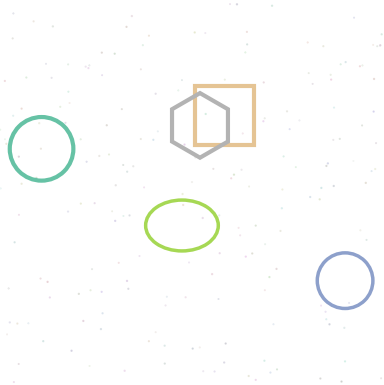[{"shape": "circle", "thickness": 3, "radius": 0.41, "center": [0.108, 0.613]}, {"shape": "circle", "thickness": 2.5, "radius": 0.36, "center": [0.896, 0.271]}, {"shape": "oval", "thickness": 2.5, "radius": 0.47, "center": [0.473, 0.414]}, {"shape": "square", "thickness": 3, "radius": 0.38, "center": [0.583, 0.701]}, {"shape": "hexagon", "thickness": 3, "radius": 0.42, "center": [0.519, 0.674]}]